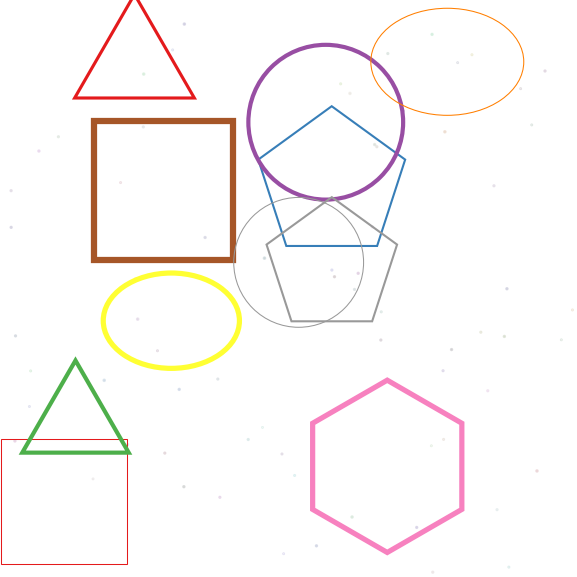[{"shape": "triangle", "thickness": 1.5, "radius": 0.6, "center": [0.233, 0.889]}, {"shape": "square", "thickness": 0.5, "radius": 0.54, "center": [0.111, 0.131]}, {"shape": "pentagon", "thickness": 1, "radius": 0.67, "center": [0.574, 0.681]}, {"shape": "triangle", "thickness": 2, "radius": 0.53, "center": [0.131, 0.269]}, {"shape": "circle", "thickness": 2, "radius": 0.67, "center": [0.564, 0.787]}, {"shape": "oval", "thickness": 0.5, "radius": 0.66, "center": [0.775, 0.892]}, {"shape": "oval", "thickness": 2.5, "radius": 0.59, "center": [0.297, 0.444]}, {"shape": "square", "thickness": 3, "radius": 0.6, "center": [0.283, 0.669]}, {"shape": "hexagon", "thickness": 2.5, "radius": 0.75, "center": [0.671, 0.192]}, {"shape": "circle", "thickness": 0.5, "radius": 0.56, "center": [0.517, 0.545]}, {"shape": "pentagon", "thickness": 1, "radius": 0.59, "center": [0.575, 0.539]}]